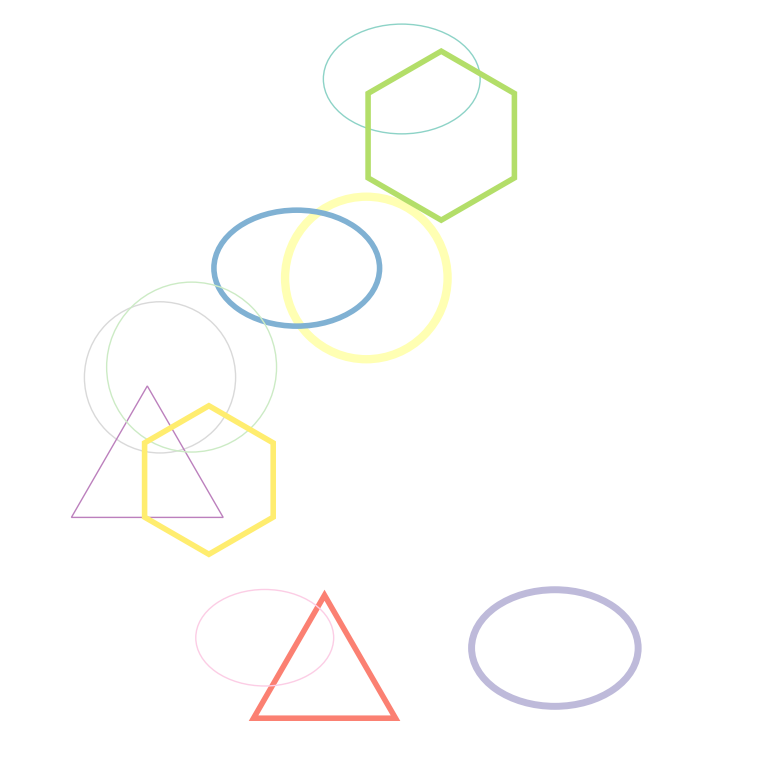[{"shape": "oval", "thickness": 0.5, "radius": 0.51, "center": [0.522, 0.897]}, {"shape": "circle", "thickness": 3, "radius": 0.53, "center": [0.476, 0.639]}, {"shape": "oval", "thickness": 2.5, "radius": 0.54, "center": [0.721, 0.158]}, {"shape": "triangle", "thickness": 2, "radius": 0.53, "center": [0.421, 0.12]}, {"shape": "oval", "thickness": 2, "radius": 0.54, "center": [0.385, 0.652]}, {"shape": "hexagon", "thickness": 2, "radius": 0.55, "center": [0.573, 0.824]}, {"shape": "oval", "thickness": 0.5, "radius": 0.45, "center": [0.344, 0.172]}, {"shape": "circle", "thickness": 0.5, "radius": 0.49, "center": [0.208, 0.51]}, {"shape": "triangle", "thickness": 0.5, "radius": 0.57, "center": [0.191, 0.385]}, {"shape": "circle", "thickness": 0.5, "radius": 0.55, "center": [0.249, 0.523]}, {"shape": "hexagon", "thickness": 2, "radius": 0.48, "center": [0.271, 0.377]}]